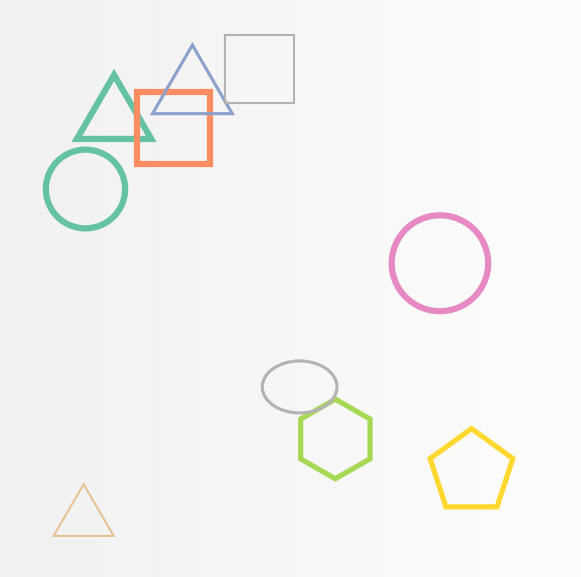[{"shape": "circle", "thickness": 3, "radius": 0.34, "center": [0.147, 0.672]}, {"shape": "triangle", "thickness": 3, "radius": 0.37, "center": [0.196, 0.795]}, {"shape": "square", "thickness": 3, "radius": 0.31, "center": [0.298, 0.777]}, {"shape": "triangle", "thickness": 1.5, "radius": 0.4, "center": [0.331, 0.842]}, {"shape": "circle", "thickness": 3, "radius": 0.42, "center": [0.757, 0.543]}, {"shape": "hexagon", "thickness": 2.5, "radius": 0.34, "center": [0.577, 0.239]}, {"shape": "pentagon", "thickness": 2.5, "radius": 0.37, "center": [0.811, 0.182]}, {"shape": "triangle", "thickness": 1, "radius": 0.3, "center": [0.144, 0.101]}, {"shape": "oval", "thickness": 1.5, "radius": 0.32, "center": [0.516, 0.329]}, {"shape": "square", "thickness": 1, "radius": 0.29, "center": [0.446, 0.88]}]